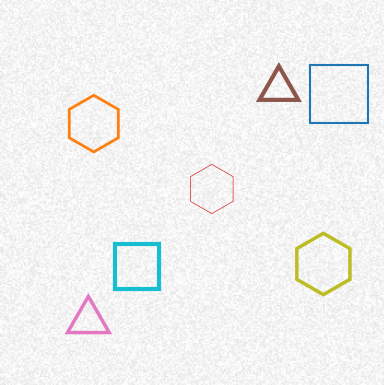[{"shape": "square", "thickness": 1.5, "radius": 0.38, "center": [0.881, 0.756]}, {"shape": "hexagon", "thickness": 2, "radius": 0.37, "center": [0.244, 0.679]}, {"shape": "hexagon", "thickness": 0.5, "radius": 0.32, "center": [0.55, 0.509]}, {"shape": "triangle", "thickness": 3, "radius": 0.29, "center": [0.724, 0.77]}, {"shape": "triangle", "thickness": 2.5, "radius": 0.31, "center": [0.23, 0.168]}, {"shape": "hexagon", "thickness": 2.5, "radius": 0.4, "center": [0.84, 0.314]}, {"shape": "square", "thickness": 3, "radius": 0.29, "center": [0.356, 0.307]}]